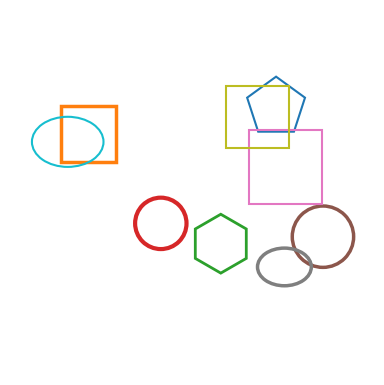[{"shape": "pentagon", "thickness": 1.5, "radius": 0.4, "center": [0.717, 0.722]}, {"shape": "square", "thickness": 2.5, "radius": 0.36, "center": [0.23, 0.652]}, {"shape": "hexagon", "thickness": 2, "radius": 0.38, "center": [0.573, 0.367]}, {"shape": "circle", "thickness": 3, "radius": 0.33, "center": [0.418, 0.42]}, {"shape": "circle", "thickness": 2.5, "radius": 0.4, "center": [0.839, 0.385]}, {"shape": "square", "thickness": 1.5, "radius": 0.48, "center": [0.741, 0.566]}, {"shape": "oval", "thickness": 2.5, "radius": 0.35, "center": [0.739, 0.307]}, {"shape": "square", "thickness": 1.5, "radius": 0.41, "center": [0.669, 0.696]}, {"shape": "oval", "thickness": 1.5, "radius": 0.46, "center": [0.176, 0.632]}]